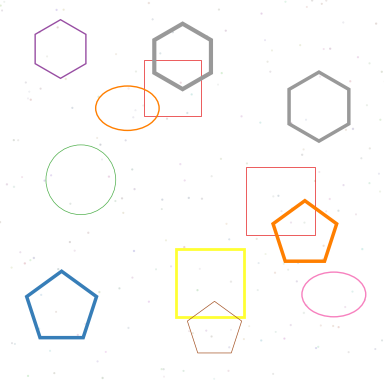[{"shape": "square", "thickness": 0.5, "radius": 0.37, "center": [0.448, 0.771]}, {"shape": "square", "thickness": 0.5, "radius": 0.44, "center": [0.729, 0.478]}, {"shape": "pentagon", "thickness": 2.5, "radius": 0.48, "center": [0.16, 0.2]}, {"shape": "circle", "thickness": 0.5, "radius": 0.45, "center": [0.21, 0.533]}, {"shape": "hexagon", "thickness": 1, "radius": 0.38, "center": [0.157, 0.873]}, {"shape": "pentagon", "thickness": 2.5, "radius": 0.43, "center": [0.792, 0.392]}, {"shape": "oval", "thickness": 1, "radius": 0.41, "center": [0.331, 0.719]}, {"shape": "square", "thickness": 2, "radius": 0.45, "center": [0.546, 0.265]}, {"shape": "pentagon", "thickness": 0.5, "radius": 0.37, "center": [0.557, 0.143]}, {"shape": "oval", "thickness": 1, "radius": 0.41, "center": [0.867, 0.235]}, {"shape": "hexagon", "thickness": 3, "radius": 0.42, "center": [0.474, 0.853]}, {"shape": "hexagon", "thickness": 2.5, "radius": 0.45, "center": [0.828, 0.723]}]